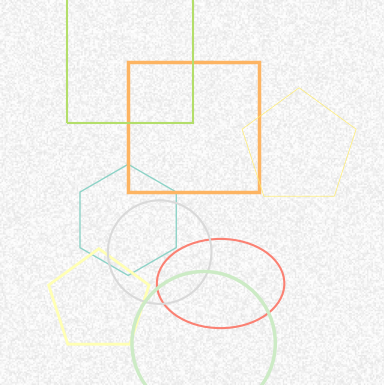[{"shape": "hexagon", "thickness": 1, "radius": 0.72, "center": [0.333, 0.429]}, {"shape": "pentagon", "thickness": 2, "radius": 0.69, "center": [0.257, 0.217]}, {"shape": "oval", "thickness": 1.5, "radius": 0.83, "center": [0.573, 0.264]}, {"shape": "square", "thickness": 2.5, "radius": 0.85, "center": [0.502, 0.67]}, {"shape": "square", "thickness": 1.5, "radius": 0.82, "center": [0.337, 0.842]}, {"shape": "circle", "thickness": 1.5, "radius": 0.67, "center": [0.415, 0.345]}, {"shape": "circle", "thickness": 2.5, "radius": 0.93, "center": [0.529, 0.109]}, {"shape": "pentagon", "thickness": 0.5, "radius": 0.78, "center": [0.777, 0.616]}]